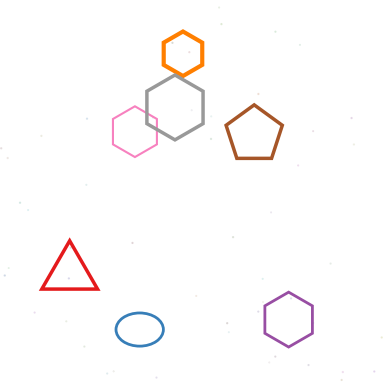[{"shape": "triangle", "thickness": 2.5, "radius": 0.42, "center": [0.181, 0.291]}, {"shape": "oval", "thickness": 2, "radius": 0.31, "center": [0.363, 0.144]}, {"shape": "hexagon", "thickness": 2, "radius": 0.36, "center": [0.75, 0.17]}, {"shape": "hexagon", "thickness": 3, "radius": 0.29, "center": [0.475, 0.86]}, {"shape": "pentagon", "thickness": 2.5, "radius": 0.38, "center": [0.66, 0.651]}, {"shape": "hexagon", "thickness": 1.5, "radius": 0.33, "center": [0.35, 0.658]}, {"shape": "hexagon", "thickness": 2.5, "radius": 0.42, "center": [0.454, 0.721]}]